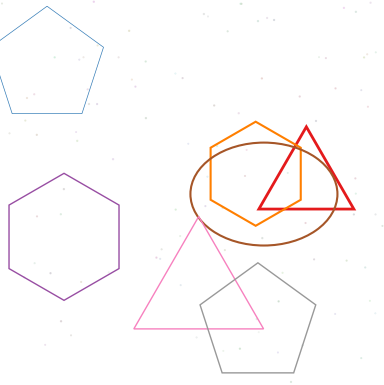[{"shape": "triangle", "thickness": 2, "radius": 0.71, "center": [0.796, 0.528]}, {"shape": "pentagon", "thickness": 0.5, "radius": 0.77, "center": [0.122, 0.83]}, {"shape": "hexagon", "thickness": 1, "radius": 0.82, "center": [0.166, 0.385]}, {"shape": "hexagon", "thickness": 1.5, "radius": 0.68, "center": [0.664, 0.549]}, {"shape": "oval", "thickness": 1.5, "radius": 0.95, "center": [0.686, 0.496]}, {"shape": "triangle", "thickness": 1, "radius": 0.97, "center": [0.516, 0.243]}, {"shape": "pentagon", "thickness": 1, "radius": 0.79, "center": [0.67, 0.159]}]